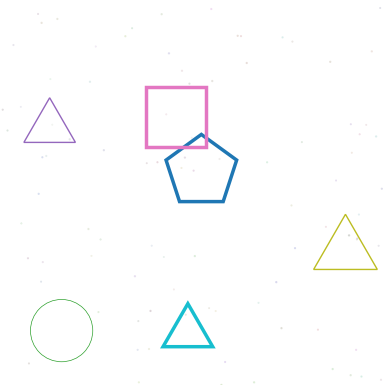[{"shape": "pentagon", "thickness": 2.5, "radius": 0.48, "center": [0.523, 0.554]}, {"shape": "circle", "thickness": 0.5, "radius": 0.4, "center": [0.16, 0.141]}, {"shape": "triangle", "thickness": 1, "radius": 0.39, "center": [0.129, 0.669]}, {"shape": "square", "thickness": 2.5, "radius": 0.39, "center": [0.458, 0.696]}, {"shape": "triangle", "thickness": 1, "radius": 0.48, "center": [0.897, 0.348]}, {"shape": "triangle", "thickness": 2.5, "radius": 0.37, "center": [0.488, 0.137]}]